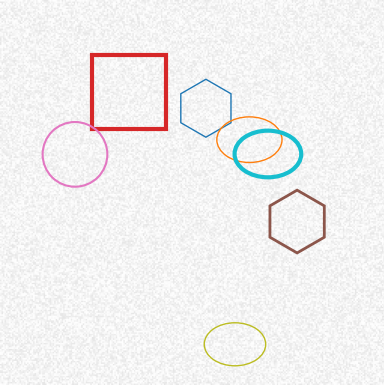[{"shape": "hexagon", "thickness": 1, "radius": 0.38, "center": [0.535, 0.719]}, {"shape": "oval", "thickness": 1, "radius": 0.42, "center": [0.648, 0.637]}, {"shape": "square", "thickness": 3, "radius": 0.48, "center": [0.336, 0.76]}, {"shape": "hexagon", "thickness": 2, "radius": 0.41, "center": [0.772, 0.425]}, {"shape": "circle", "thickness": 1.5, "radius": 0.42, "center": [0.195, 0.599]}, {"shape": "oval", "thickness": 1, "radius": 0.4, "center": [0.61, 0.106]}, {"shape": "oval", "thickness": 3, "radius": 0.43, "center": [0.696, 0.6]}]